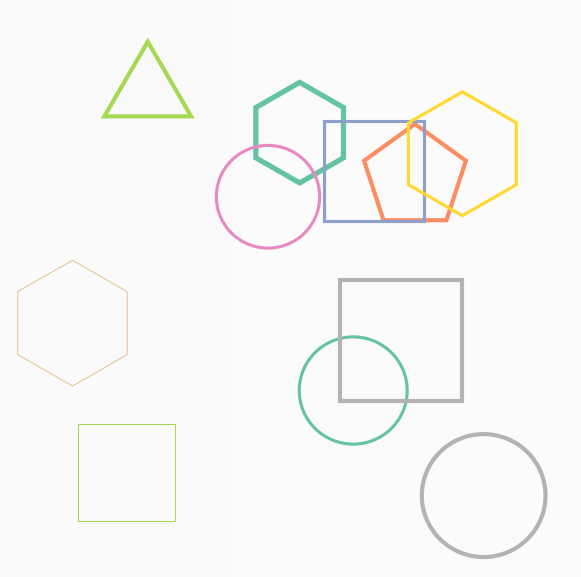[{"shape": "circle", "thickness": 1.5, "radius": 0.46, "center": [0.608, 0.323]}, {"shape": "hexagon", "thickness": 2.5, "radius": 0.44, "center": [0.516, 0.769]}, {"shape": "pentagon", "thickness": 2, "radius": 0.46, "center": [0.714, 0.692]}, {"shape": "square", "thickness": 1.5, "radius": 0.43, "center": [0.643, 0.703]}, {"shape": "circle", "thickness": 1.5, "radius": 0.44, "center": [0.461, 0.658]}, {"shape": "triangle", "thickness": 2, "radius": 0.43, "center": [0.254, 0.841]}, {"shape": "square", "thickness": 0.5, "radius": 0.42, "center": [0.218, 0.181]}, {"shape": "hexagon", "thickness": 1.5, "radius": 0.54, "center": [0.796, 0.733]}, {"shape": "hexagon", "thickness": 0.5, "radius": 0.54, "center": [0.125, 0.44]}, {"shape": "square", "thickness": 2, "radius": 0.52, "center": [0.69, 0.409]}, {"shape": "circle", "thickness": 2, "radius": 0.53, "center": [0.832, 0.141]}]